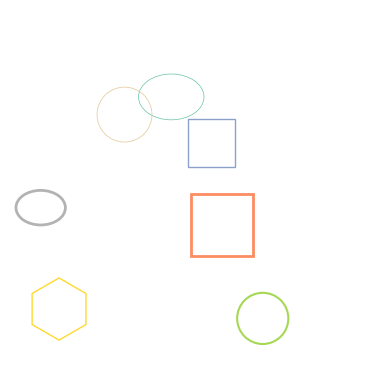[{"shape": "oval", "thickness": 0.5, "radius": 0.42, "center": [0.445, 0.748]}, {"shape": "square", "thickness": 2, "radius": 0.4, "center": [0.576, 0.416]}, {"shape": "square", "thickness": 1, "radius": 0.31, "center": [0.549, 0.629]}, {"shape": "circle", "thickness": 1.5, "radius": 0.33, "center": [0.682, 0.173]}, {"shape": "hexagon", "thickness": 1, "radius": 0.4, "center": [0.153, 0.197]}, {"shape": "circle", "thickness": 0.5, "radius": 0.36, "center": [0.323, 0.702]}, {"shape": "oval", "thickness": 2, "radius": 0.32, "center": [0.106, 0.461]}]